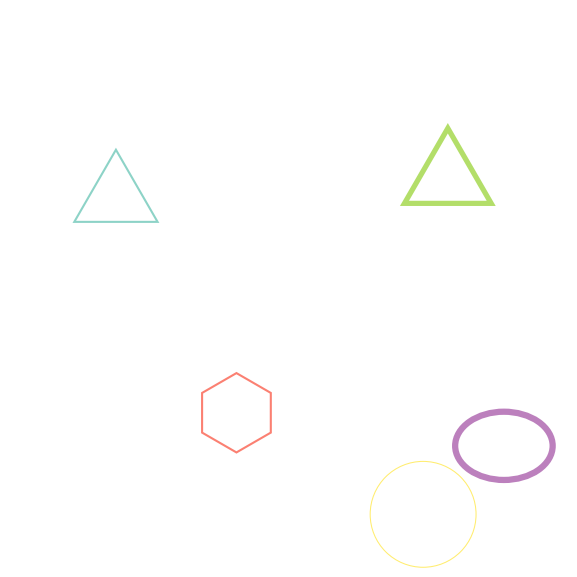[{"shape": "triangle", "thickness": 1, "radius": 0.42, "center": [0.201, 0.657]}, {"shape": "hexagon", "thickness": 1, "radius": 0.34, "center": [0.409, 0.284]}, {"shape": "triangle", "thickness": 2.5, "radius": 0.43, "center": [0.775, 0.69]}, {"shape": "oval", "thickness": 3, "radius": 0.42, "center": [0.873, 0.227]}, {"shape": "circle", "thickness": 0.5, "radius": 0.46, "center": [0.733, 0.109]}]